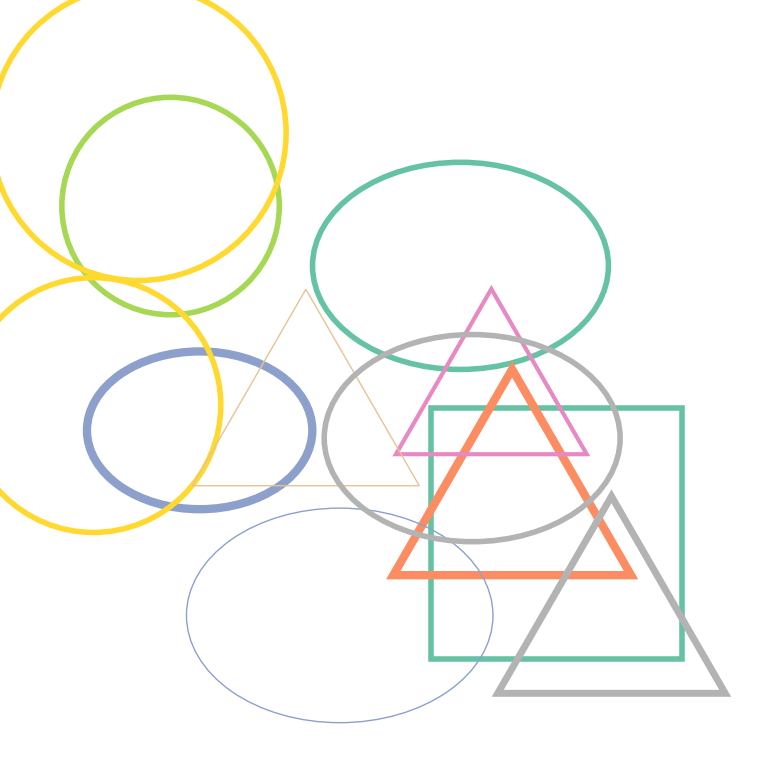[{"shape": "square", "thickness": 2, "radius": 0.81, "center": [0.723, 0.307]}, {"shape": "oval", "thickness": 2, "radius": 0.96, "center": [0.598, 0.655]}, {"shape": "triangle", "thickness": 3, "radius": 0.89, "center": [0.665, 0.342]}, {"shape": "oval", "thickness": 3, "radius": 0.73, "center": [0.259, 0.441]}, {"shape": "oval", "thickness": 0.5, "radius": 1.0, "center": [0.441, 0.201]}, {"shape": "triangle", "thickness": 1.5, "radius": 0.72, "center": [0.638, 0.482]}, {"shape": "circle", "thickness": 2, "radius": 0.71, "center": [0.222, 0.732]}, {"shape": "circle", "thickness": 2, "radius": 0.83, "center": [0.121, 0.474]}, {"shape": "circle", "thickness": 2, "radius": 0.96, "center": [0.18, 0.827]}, {"shape": "triangle", "thickness": 0.5, "radius": 0.85, "center": [0.397, 0.454]}, {"shape": "oval", "thickness": 2, "radius": 0.96, "center": [0.613, 0.431]}, {"shape": "triangle", "thickness": 2.5, "radius": 0.85, "center": [0.794, 0.185]}]